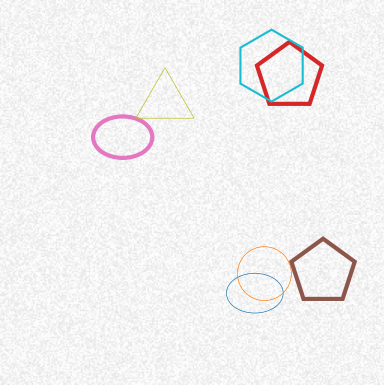[{"shape": "oval", "thickness": 0.5, "radius": 0.37, "center": [0.662, 0.239]}, {"shape": "circle", "thickness": 0.5, "radius": 0.35, "center": [0.687, 0.289]}, {"shape": "pentagon", "thickness": 3, "radius": 0.44, "center": [0.752, 0.802]}, {"shape": "pentagon", "thickness": 3, "radius": 0.43, "center": [0.839, 0.294]}, {"shape": "oval", "thickness": 3, "radius": 0.38, "center": [0.319, 0.644]}, {"shape": "triangle", "thickness": 0.5, "radius": 0.44, "center": [0.429, 0.737]}, {"shape": "hexagon", "thickness": 1.5, "radius": 0.47, "center": [0.705, 0.83]}]